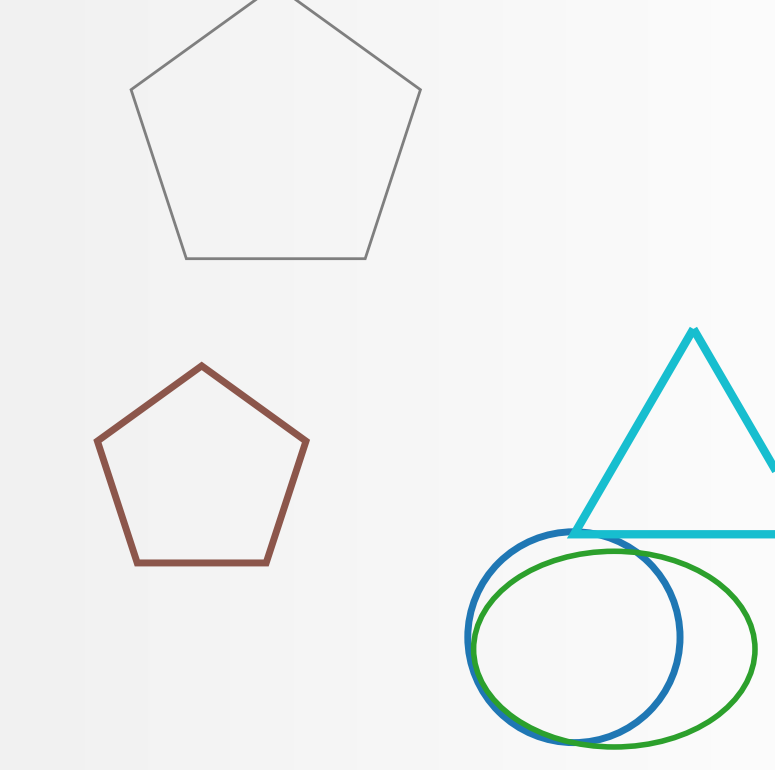[{"shape": "circle", "thickness": 2.5, "radius": 0.68, "center": [0.741, 0.172]}, {"shape": "oval", "thickness": 2, "radius": 0.91, "center": [0.793, 0.157]}, {"shape": "pentagon", "thickness": 2.5, "radius": 0.71, "center": [0.26, 0.383]}, {"shape": "pentagon", "thickness": 1, "radius": 0.98, "center": [0.356, 0.823]}, {"shape": "triangle", "thickness": 3, "radius": 0.89, "center": [0.895, 0.395]}]